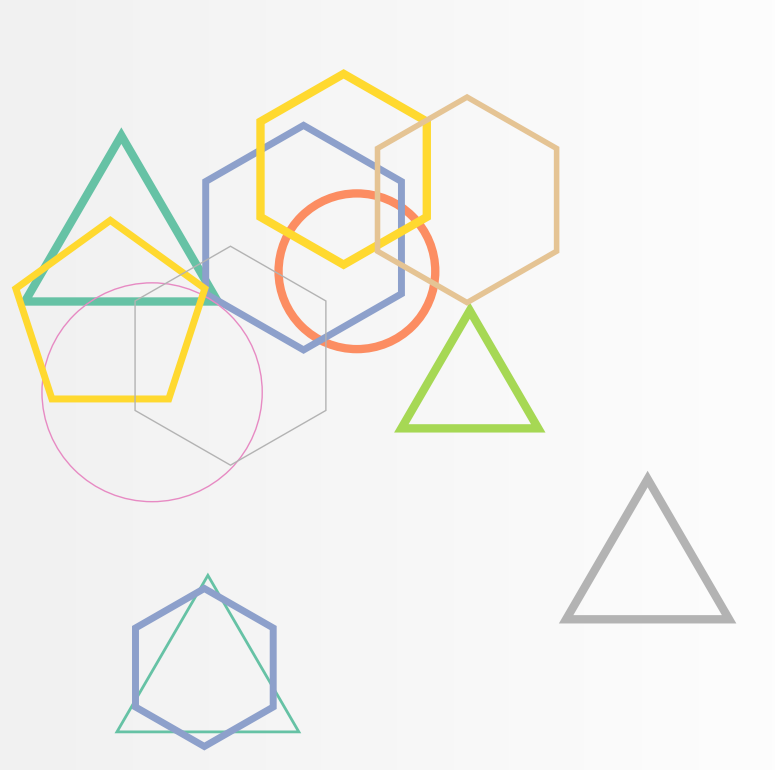[{"shape": "triangle", "thickness": 1, "radius": 0.68, "center": [0.268, 0.117]}, {"shape": "triangle", "thickness": 3, "radius": 0.72, "center": [0.157, 0.68]}, {"shape": "circle", "thickness": 3, "radius": 0.51, "center": [0.461, 0.648]}, {"shape": "hexagon", "thickness": 2.5, "radius": 0.73, "center": [0.392, 0.691]}, {"shape": "hexagon", "thickness": 2.5, "radius": 0.51, "center": [0.264, 0.133]}, {"shape": "circle", "thickness": 0.5, "radius": 0.71, "center": [0.196, 0.491]}, {"shape": "triangle", "thickness": 3, "radius": 0.51, "center": [0.606, 0.495]}, {"shape": "pentagon", "thickness": 2.5, "radius": 0.64, "center": [0.142, 0.586]}, {"shape": "hexagon", "thickness": 3, "radius": 0.62, "center": [0.443, 0.78]}, {"shape": "hexagon", "thickness": 2, "radius": 0.67, "center": [0.603, 0.74]}, {"shape": "triangle", "thickness": 3, "radius": 0.61, "center": [0.836, 0.256]}, {"shape": "hexagon", "thickness": 0.5, "radius": 0.71, "center": [0.297, 0.538]}]